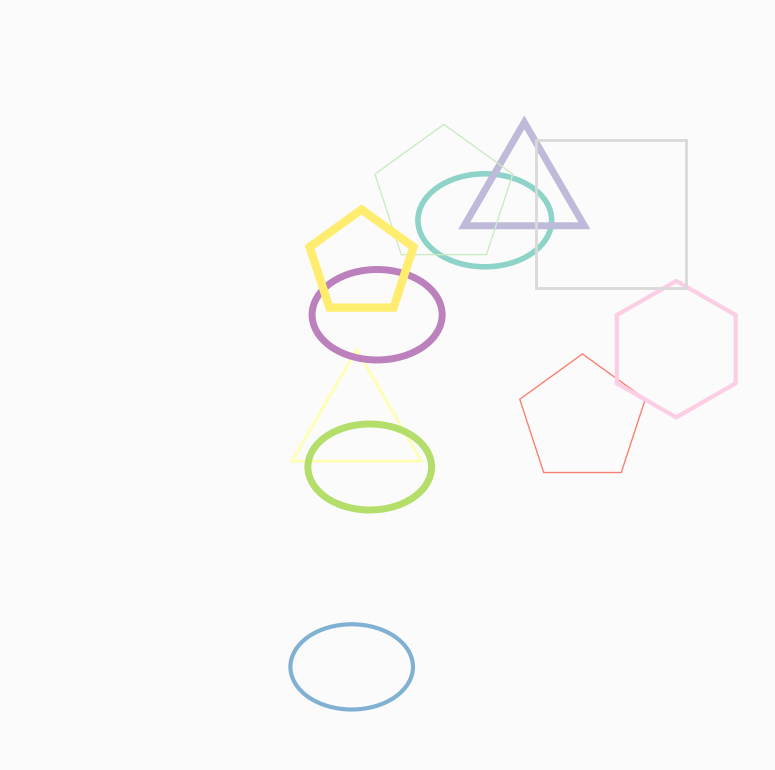[{"shape": "oval", "thickness": 2, "radius": 0.43, "center": [0.626, 0.714]}, {"shape": "triangle", "thickness": 1, "radius": 0.48, "center": [0.46, 0.449]}, {"shape": "triangle", "thickness": 2.5, "radius": 0.45, "center": [0.677, 0.752]}, {"shape": "pentagon", "thickness": 0.5, "radius": 0.43, "center": [0.752, 0.455]}, {"shape": "oval", "thickness": 1.5, "radius": 0.4, "center": [0.454, 0.134]}, {"shape": "oval", "thickness": 2.5, "radius": 0.4, "center": [0.477, 0.394]}, {"shape": "hexagon", "thickness": 1.5, "radius": 0.44, "center": [0.873, 0.547]}, {"shape": "square", "thickness": 1, "radius": 0.48, "center": [0.788, 0.722]}, {"shape": "oval", "thickness": 2.5, "radius": 0.42, "center": [0.487, 0.591]}, {"shape": "pentagon", "thickness": 0.5, "radius": 0.47, "center": [0.573, 0.745]}, {"shape": "pentagon", "thickness": 3, "radius": 0.35, "center": [0.466, 0.657]}]